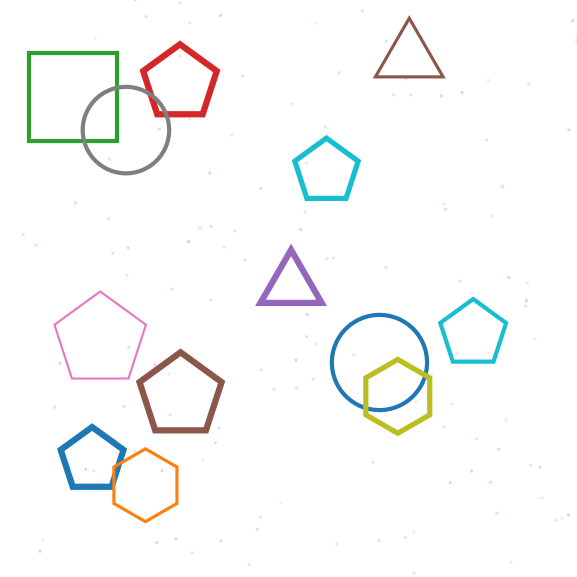[{"shape": "circle", "thickness": 2, "radius": 0.41, "center": [0.657, 0.371]}, {"shape": "pentagon", "thickness": 3, "radius": 0.29, "center": [0.16, 0.202]}, {"shape": "hexagon", "thickness": 1.5, "radius": 0.32, "center": [0.252, 0.159]}, {"shape": "square", "thickness": 2, "radius": 0.38, "center": [0.126, 0.831]}, {"shape": "pentagon", "thickness": 3, "radius": 0.33, "center": [0.312, 0.855]}, {"shape": "triangle", "thickness": 3, "radius": 0.31, "center": [0.504, 0.505]}, {"shape": "triangle", "thickness": 1.5, "radius": 0.34, "center": [0.709, 0.9]}, {"shape": "pentagon", "thickness": 3, "radius": 0.37, "center": [0.313, 0.314]}, {"shape": "pentagon", "thickness": 1, "radius": 0.42, "center": [0.174, 0.411]}, {"shape": "circle", "thickness": 2, "radius": 0.37, "center": [0.218, 0.774]}, {"shape": "hexagon", "thickness": 2.5, "radius": 0.32, "center": [0.689, 0.313]}, {"shape": "pentagon", "thickness": 2, "radius": 0.3, "center": [0.819, 0.421]}, {"shape": "pentagon", "thickness": 2.5, "radius": 0.29, "center": [0.565, 0.702]}]